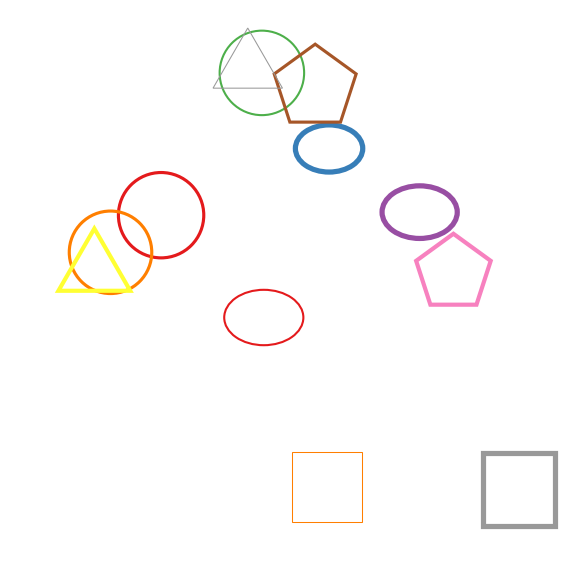[{"shape": "oval", "thickness": 1, "radius": 0.34, "center": [0.457, 0.449]}, {"shape": "circle", "thickness": 1.5, "radius": 0.37, "center": [0.279, 0.626]}, {"shape": "oval", "thickness": 2.5, "radius": 0.29, "center": [0.57, 0.742]}, {"shape": "circle", "thickness": 1, "radius": 0.37, "center": [0.453, 0.873]}, {"shape": "oval", "thickness": 2.5, "radius": 0.33, "center": [0.727, 0.632]}, {"shape": "circle", "thickness": 1.5, "radius": 0.36, "center": [0.191, 0.562]}, {"shape": "square", "thickness": 0.5, "radius": 0.3, "center": [0.566, 0.156]}, {"shape": "triangle", "thickness": 2, "radius": 0.36, "center": [0.163, 0.532]}, {"shape": "pentagon", "thickness": 1.5, "radius": 0.37, "center": [0.546, 0.848]}, {"shape": "pentagon", "thickness": 2, "radius": 0.34, "center": [0.785, 0.526]}, {"shape": "triangle", "thickness": 0.5, "radius": 0.35, "center": [0.429, 0.881]}, {"shape": "square", "thickness": 2.5, "radius": 0.32, "center": [0.899, 0.151]}]